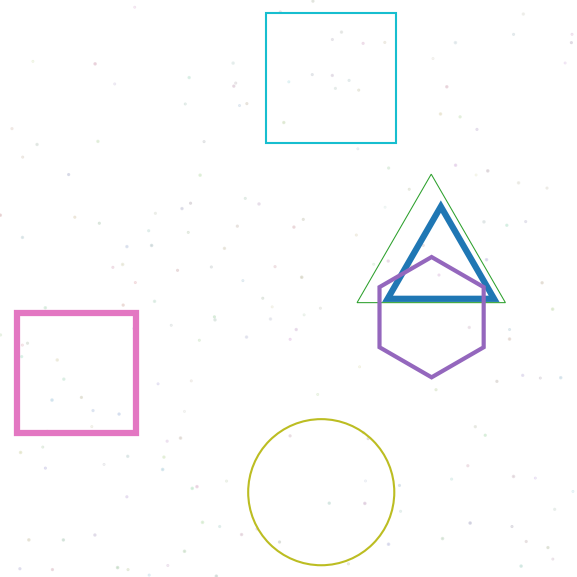[{"shape": "triangle", "thickness": 3, "radius": 0.53, "center": [0.763, 0.535]}, {"shape": "triangle", "thickness": 0.5, "radius": 0.74, "center": [0.747, 0.549]}, {"shape": "hexagon", "thickness": 2, "radius": 0.52, "center": [0.747, 0.45]}, {"shape": "square", "thickness": 3, "radius": 0.52, "center": [0.133, 0.353]}, {"shape": "circle", "thickness": 1, "radius": 0.63, "center": [0.556, 0.147]}, {"shape": "square", "thickness": 1, "radius": 0.56, "center": [0.573, 0.864]}]